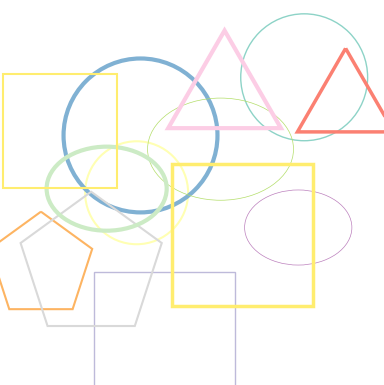[{"shape": "circle", "thickness": 1, "radius": 0.82, "center": [0.79, 0.799]}, {"shape": "circle", "thickness": 1.5, "radius": 0.67, "center": [0.355, 0.499]}, {"shape": "square", "thickness": 1, "radius": 0.92, "center": [0.428, 0.11]}, {"shape": "triangle", "thickness": 2.5, "radius": 0.72, "center": [0.898, 0.73]}, {"shape": "circle", "thickness": 3, "radius": 1.0, "center": [0.365, 0.648]}, {"shape": "pentagon", "thickness": 1.5, "radius": 0.7, "center": [0.106, 0.31]}, {"shape": "oval", "thickness": 0.5, "radius": 0.95, "center": [0.573, 0.613]}, {"shape": "triangle", "thickness": 3, "radius": 0.85, "center": [0.583, 0.752]}, {"shape": "pentagon", "thickness": 1.5, "radius": 0.96, "center": [0.237, 0.309]}, {"shape": "oval", "thickness": 0.5, "radius": 0.7, "center": [0.775, 0.409]}, {"shape": "oval", "thickness": 3, "radius": 0.78, "center": [0.277, 0.51]}, {"shape": "square", "thickness": 2.5, "radius": 0.92, "center": [0.63, 0.389]}, {"shape": "square", "thickness": 1.5, "radius": 0.74, "center": [0.155, 0.66]}]